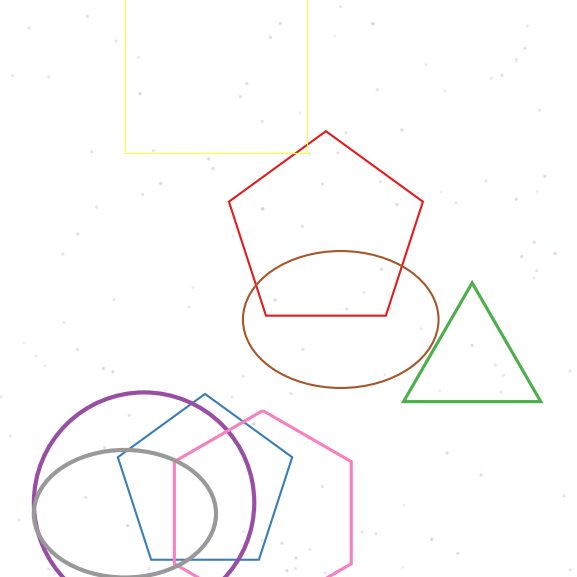[{"shape": "pentagon", "thickness": 1, "radius": 0.88, "center": [0.564, 0.595]}, {"shape": "pentagon", "thickness": 1, "radius": 0.79, "center": [0.355, 0.158]}, {"shape": "triangle", "thickness": 1.5, "radius": 0.69, "center": [0.818, 0.372]}, {"shape": "circle", "thickness": 2, "radius": 0.95, "center": [0.249, 0.129]}, {"shape": "square", "thickness": 0.5, "radius": 0.79, "center": [0.374, 0.891]}, {"shape": "oval", "thickness": 1, "radius": 0.85, "center": [0.59, 0.446]}, {"shape": "hexagon", "thickness": 1.5, "radius": 0.88, "center": [0.455, 0.111]}, {"shape": "oval", "thickness": 2, "radius": 0.79, "center": [0.216, 0.11]}]